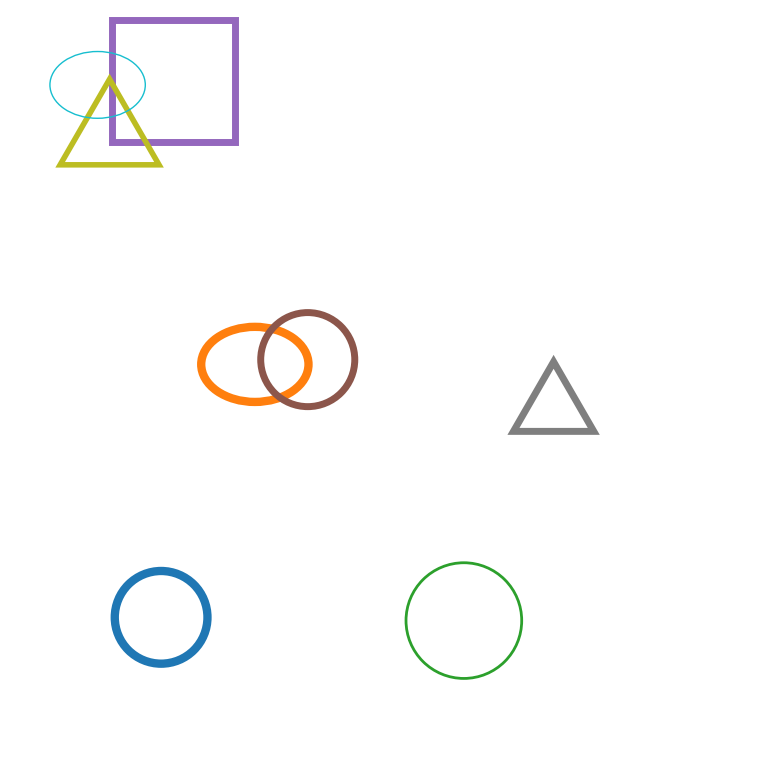[{"shape": "circle", "thickness": 3, "radius": 0.3, "center": [0.209, 0.198]}, {"shape": "oval", "thickness": 3, "radius": 0.35, "center": [0.331, 0.527]}, {"shape": "circle", "thickness": 1, "radius": 0.38, "center": [0.602, 0.194]}, {"shape": "square", "thickness": 2.5, "radius": 0.4, "center": [0.225, 0.895]}, {"shape": "circle", "thickness": 2.5, "radius": 0.31, "center": [0.4, 0.533]}, {"shape": "triangle", "thickness": 2.5, "radius": 0.3, "center": [0.719, 0.47]}, {"shape": "triangle", "thickness": 2, "radius": 0.37, "center": [0.142, 0.823]}, {"shape": "oval", "thickness": 0.5, "radius": 0.31, "center": [0.127, 0.89]}]